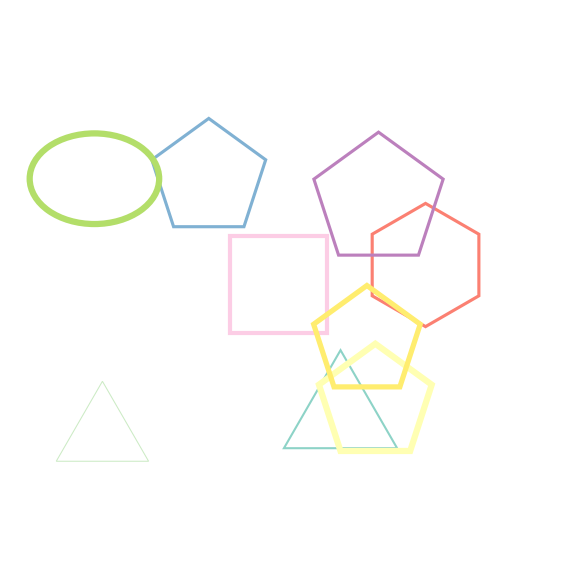[{"shape": "triangle", "thickness": 1, "radius": 0.57, "center": [0.59, 0.28]}, {"shape": "pentagon", "thickness": 3, "radius": 0.51, "center": [0.65, 0.301]}, {"shape": "hexagon", "thickness": 1.5, "radius": 0.53, "center": [0.737, 0.54]}, {"shape": "pentagon", "thickness": 1.5, "radius": 0.52, "center": [0.361, 0.69]}, {"shape": "oval", "thickness": 3, "radius": 0.56, "center": [0.164, 0.69]}, {"shape": "square", "thickness": 2, "radius": 0.42, "center": [0.482, 0.507]}, {"shape": "pentagon", "thickness": 1.5, "radius": 0.59, "center": [0.655, 0.653]}, {"shape": "triangle", "thickness": 0.5, "radius": 0.46, "center": [0.177, 0.247]}, {"shape": "pentagon", "thickness": 2.5, "radius": 0.49, "center": [0.635, 0.408]}]